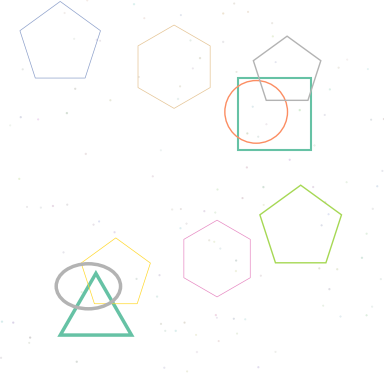[{"shape": "triangle", "thickness": 2.5, "radius": 0.53, "center": [0.249, 0.183]}, {"shape": "square", "thickness": 1.5, "radius": 0.47, "center": [0.713, 0.704]}, {"shape": "circle", "thickness": 1, "radius": 0.41, "center": [0.665, 0.709]}, {"shape": "pentagon", "thickness": 0.5, "radius": 0.55, "center": [0.156, 0.886]}, {"shape": "hexagon", "thickness": 0.5, "radius": 0.5, "center": [0.564, 0.328]}, {"shape": "pentagon", "thickness": 1, "radius": 0.56, "center": [0.781, 0.408]}, {"shape": "pentagon", "thickness": 0.5, "radius": 0.47, "center": [0.301, 0.288]}, {"shape": "hexagon", "thickness": 0.5, "radius": 0.54, "center": [0.452, 0.827]}, {"shape": "oval", "thickness": 2.5, "radius": 0.42, "center": [0.23, 0.256]}, {"shape": "pentagon", "thickness": 1, "radius": 0.46, "center": [0.746, 0.814]}]